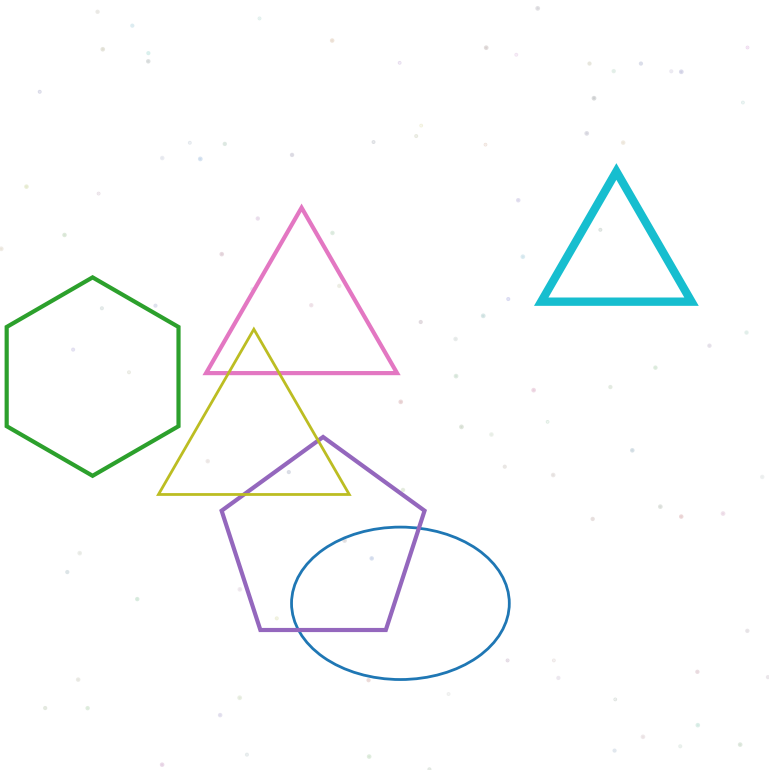[{"shape": "oval", "thickness": 1, "radius": 0.71, "center": [0.52, 0.216]}, {"shape": "hexagon", "thickness": 1.5, "radius": 0.64, "center": [0.12, 0.511]}, {"shape": "pentagon", "thickness": 1.5, "radius": 0.69, "center": [0.42, 0.294]}, {"shape": "triangle", "thickness": 1.5, "radius": 0.72, "center": [0.392, 0.587]}, {"shape": "triangle", "thickness": 1, "radius": 0.72, "center": [0.33, 0.429]}, {"shape": "triangle", "thickness": 3, "radius": 0.56, "center": [0.8, 0.665]}]